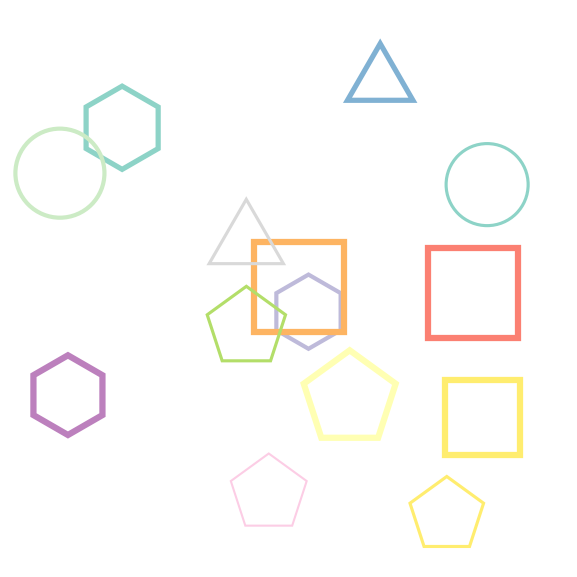[{"shape": "hexagon", "thickness": 2.5, "radius": 0.36, "center": [0.211, 0.778]}, {"shape": "circle", "thickness": 1.5, "radius": 0.36, "center": [0.844, 0.679]}, {"shape": "pentagon", "thickness": 3, "radius": 0.42, "center": [0.606, 0.309]}, {"shape": "hexagon", "thickness": 2, "radius": 0.32, "center": [0.534, 0.459]}, {"shape": "square", "thickness": 3, "radius": 0.39, "center": [0.819, 0.492]}, {"shape": "triangle", "thickness": 2.5, "radius": 0.33, "center": [0.658, 0.858]}, {"shape": "square", "thickness": 3, "radius": 0.39, "center": [0.517, 0.502]}, {"shape": "pentagon", "thickness": 1.5, "radius": 0.36, "center": [0.427, 0.432]}, {"shape": "pentagon", "thickness": 1, "radius": 0.35, "center": [0.465, 0.145]}, {"shape": "triangle", "thickness": 1.5, "radius": 0.37, "center": [0.426, 0.58]}, {"shape": "hexagon", "thickness": 3, "radius": 0.34, "center": [0.118, 0.315]}, {"shape": "circle", "thickness": 2, "radius": 0.39, "center": [0.104, 0.699]}, {"shape": "pentagon", "thickness": 1.5, "radius": 0.33, "center": [0.774, 0.107]}, {"shape": "square", "thickness": 3, "radius": 0.32, "center": [0.836, 0.277]}]